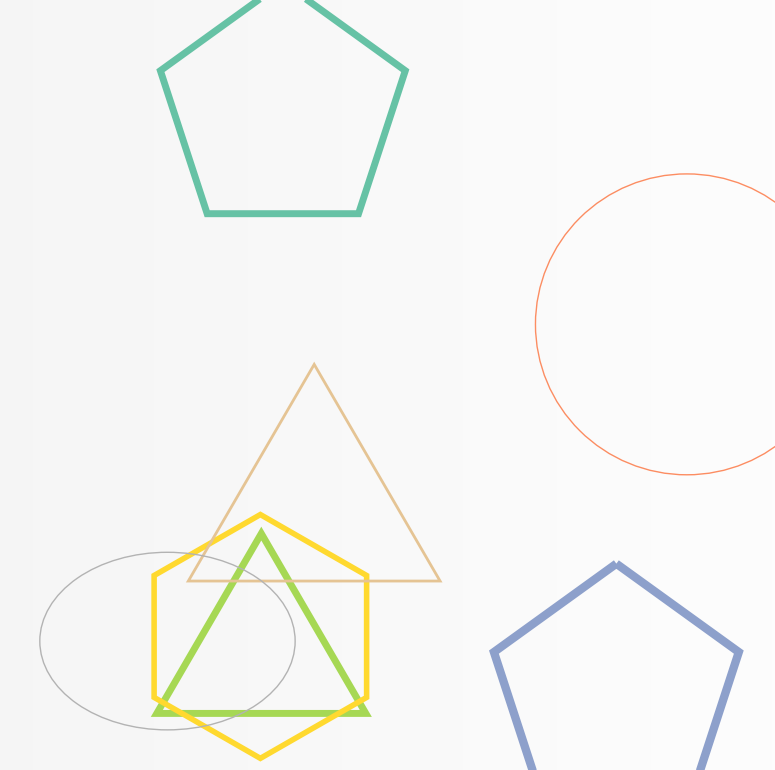[{"shape": "pentagon", "thickness": 2.5, "radius": 0.83, "center": [0.365, 0.857]}, {"shape": "circle", "thickness": 0.5, "radius": 0.98, "center": [0.886, 0.579]}, {"shape": "pentagon", "thickness": 3, "radius": 0.83, "center": [0.795, 0.102]}, {"shape": "triangle", "thickness": 2.5, "radius": 0.78, "center": [0.337, 0.151]}, {"shape": "hexagon", "thickness": 2, "radius": 0.79, "center": [0.336, 0.173]}, {"shape": "triangle", "thickness": 1, "radius": 0.94, "center": [0.405, 0.339]}, {"shape": "oval", "thickness": 0.5, "radius": 0.82, "center": [0.216, 0.167]}]